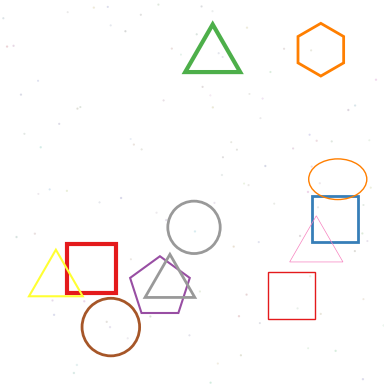[{"shape": "square", "thickness": 3, "radius": 0.31, "center": [0.237, 0.302]}, {"shape": "square", "thickness": 1, "radius": 0.3, "center": [0.757, 0.232]}, {"shape": "square", "thickness": 2, "radius": 0.3, "center": [0.87, 0.431]}, {"shape": "triangle", "thickness": 3, "radius": 0.41, "center": [0.552, 0.854]}, {"shape": "pentagon", "thickness": 1.5, "radius": 0.41, "center": [0.415, 0.253]}, {"shape": "oval", "thickness": 1, "radius": 0.38, "center": [0.877, 0.534]}, {"shape": "hexagon", "thickness": 2, "radius": 0.34, "center": [0.833, 0.871]}, {"shape": "triangle", "thickness": 1.5, "radius": 0.4, "center": [0.145, 0.271]}, {"shape": "circle", "thickness": 2, "radius": 0.37, "center": [0.288, 0.15]}, {"shape": "triangle", "thickness": 0.5, "radius": 0.4, "center": [0.822, 0.36]}, {"shape": "triangle", "thickness": 2, "radius": 0.37, "center": [0.441, 0.265]}, {"shape": "circle", "thickness": 2, "radius": 0.34, "center": [0.504, 0.41]}]